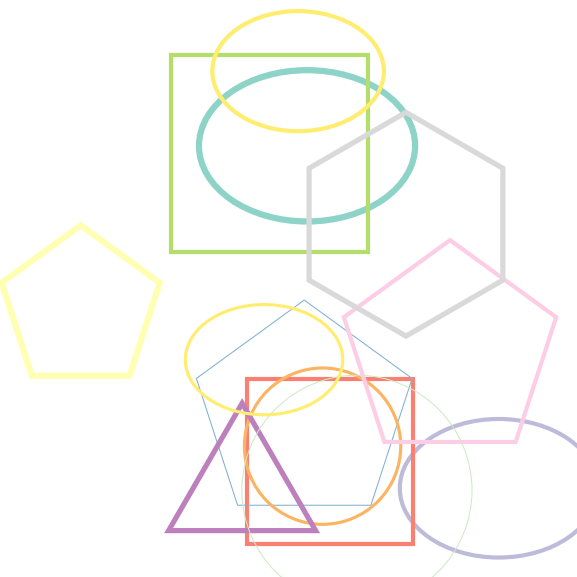[{"shape": "oval", "thickness": 3, "radius": 0.94, "center": [0.532, 0.747]}, {"shape": "pentagon", "thickness": 3, "radius": 0.72, "center": [0.14, 0.465]}, {"shape": "oval", "thickness": 2, "radius": 0.86, "center": [0.864, 0.154]}, {"shape": "square", "thickness": 2, "radius": 0.72, "center": [0.572, 0.2]}, {"shape": "pentagon", "thickness": 0.5, "radius": 0.98, "center": [0.527, 0.283]}, {"shape": "circle", "thickness": 1.5, "radius": 0.68, "center": [0.559, 0.227]}, {"shape": "square", "thickness": 2, "radius": 0.85, "center": [0.467, 0.734]}, {"shape": "pentagon", "thickness": 2, "radius": 0.97, "center": [0.779, 0.39]}, {"shape": "hexagon", "thickness": 2.5, "radius": 0.97, "center": [0.703, 0.611]}, {"shape": "triangle", "thickness": 2.5, "radius": 0.74, "center": [0.419, 0.154]}, {"shape": "circle", "thickness": 0.5, "radius": 1.0, "center": [0.618, 0.15]}, {"shape": "oval", "thickness": 1.5, "radius": 0.68, "center": [0.457, 0.376]}, {"shape": "oval", "thickness": 2, "radius": 0.74, "center": [0.516, 0.876]}]